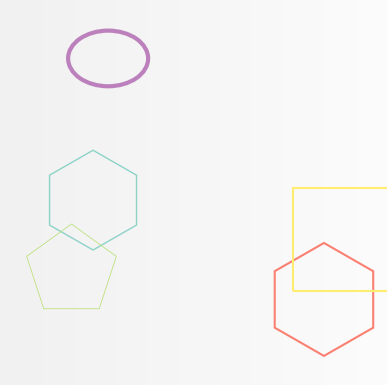[{"shape": "hexagon", "thickness": 1, "radius": 0.65, "center": [0.24, 0.48]}, {"shape": "hexagon", "thickness": 1.5, "radius": 0.73, "center": [0.836, 0.222]}, {"shape": "pentagon", "thickness": 0.5, "radius": 0.61, "center": [0.184, 0.296]}, {"shape": "oval", "thickness": 3, "radius": 0.52, "center": [0.279, 0.848]}, {"shape": "square", "thickness": 1.5, "radius": 0.67, "center": [0.889, 0.378]}]